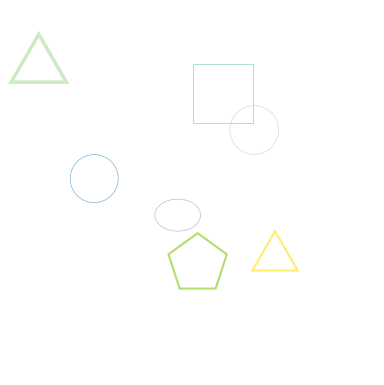[{"shape": "square", "thickness": 0.5, "radius": 0.38, "center": [0.579, 0.756]}, {"shape": "oval", "thickness": 0.5, "radius": 0.3, "center": [0.462, 0.441]}, {"shape": "circle", "thickness": 0.5, "radius": 0.31, "center": [0.245, 0.536]}, {"shape": "pentagon", "thickness": 1.5, "radius": 0.4, "center": [0.513, 0.315]}, {"shape": "circle", "thickness": 0.5, "radius": 0.32, "center": [0.66, 0.662]}, {"shape": "triangle", "thickness": 2.5, "radius": 0.41, "center": [0.101, 0.828]}, {"shape": "triangle", "thickness": 1.5, "radius": 0.34, "center": [0.714, 0.331]}]